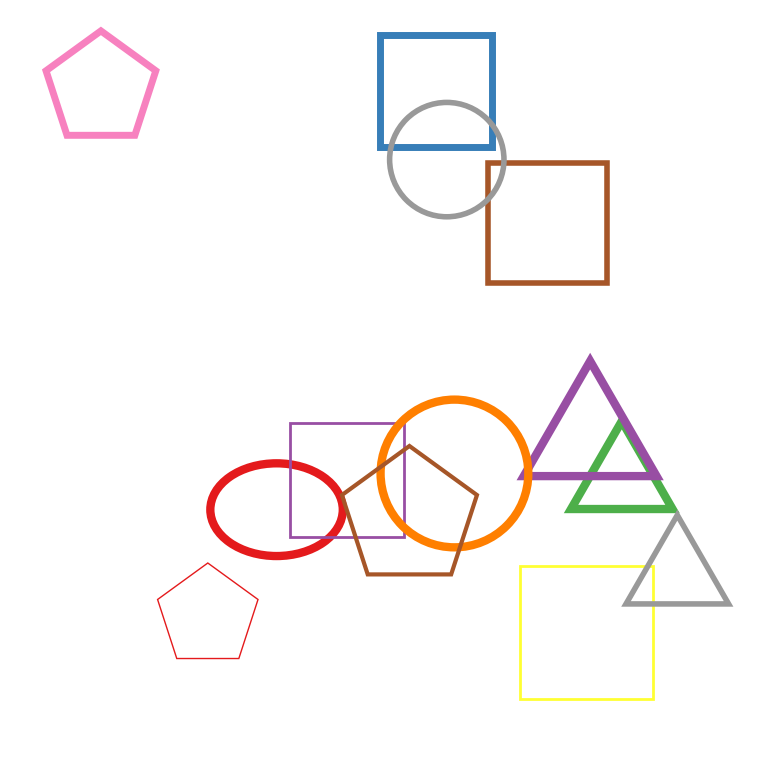[{"shape": "oval", "thickness": 3, "radius": 0.43, "center": [0.359, 0.338]}, {"shape": "pentagon", "thickness": 0.5, "radius": 0.34, "center": [0.27, 0.2]}, {"shape": "square", "thickness": 2.5, "radius": 0.36, "center": [0.566, 0.881]}, {"shape": "triangle", "thickness": 3, "radius": 0.38, "center": [0.807, 0.377]}, {"shape": "square", "thickness": 1, "radius": 0.37, "center": [0.451, 0.377]}, {"shape": "triangle", "thickness": 3, "radius": 0.5, "center": [0.766, 0.431]}, {"shape": "circle", "thickness": 3, "radius": 0.48, "center": [0.59, 0.385]}, {"shape": "square", "thickness": 1, "radius": 0.43, "center": [0.761, 0.179]}, {"shape": "square", "thickness": 2, "radius": 0.39, "center": [0.711, 0.71]}, {"shape": "pentagon", "thickness": 1.5, "radius": 0.46, "center": [0.532, 0.329]}, {"shape": "pentagon", "thickness": 2.5, "radius": 0.37, "center": [0.131, 0.885]}, {"shape": "triangle", "thickness": 2, "radius": 0.38, "center": [0.88, 0.254]}, {"shape": "circle", "thickness": 2, "radius": 0.37, "center": [0.58, 0.793]}]